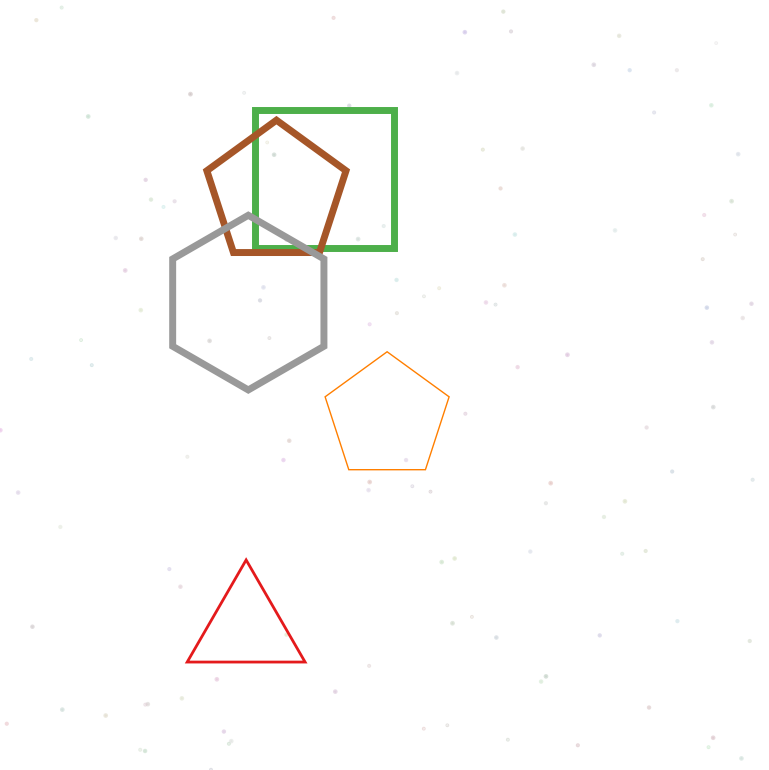[{"shape": "triangle", "thickness": 1, "radius": 0.44, "center": [0.32, 0.184]}, {"shape": "square", "thickness": 2.5, "radius": 0.45, "center": [0.421, 0.768]}, {"shape": "pentagon", "thickness": 0.5, "radius": 0.42, "center": [0.503, 0.458]}, {"shape": "pentagon", "thickness": 2.5, "radius": 0.48, "center": [0.359, 0.749]}, {"shape": "hexagon", "thickness": 2.5, "radius": 0.57, "center": [0.322, 0.607]}]